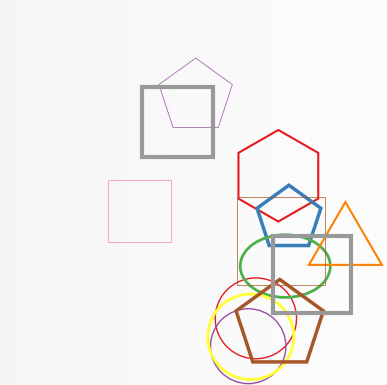[{"shape": "hexagon", "thickness": 1.5, "radius": 0.59, "center": [0.718, 0.544]}, {"shape": "circle", "thickness": 1, "radius": 0.52, "center": [0.66, 0.173]}, {"shape": "pentagon", "thickness": 2.5, "radius": 0.43, "center": [0.746, 0.432]}, {"shape": "oval", "thickness": 2, "radius": 0.58, "center": [0.736, 0.309]}, {"shape": "pentagon", "thickness": 0.5, "radius": 0.5, "center": [0.505, 0.75]}, {"shape": "circle", "thickness": 1, "radius": 0.49, "center": [0.641, 0.101]}, {"shape": "triangle", "thickness": 1.5, "radius": 0.54, "center": [0.891, 0.366]}, {"shape": "circle", "thickness": 2, "radius": 0.55, "center": [0.647, 0.125]}, {"shape": "square", "thickness": 0.5, "radius": 0.57, "center": [0.725, 0.374]}, {"shape": "pentagon", "thickness": 2.5, "radius": 0.59, "center": [0.722, 0.156]}, {"shape": "square", "thickness": 0.5, "radius": 0.4, "center": [0.359, 0.451]}, {"shape": "square", "thickness": 3, "radius": 0.46, "center": [0.459, 0.682]}, {"shape": "square", "thickness": 3, "radius": 0.5, "center": [0.805, 0.288]}]